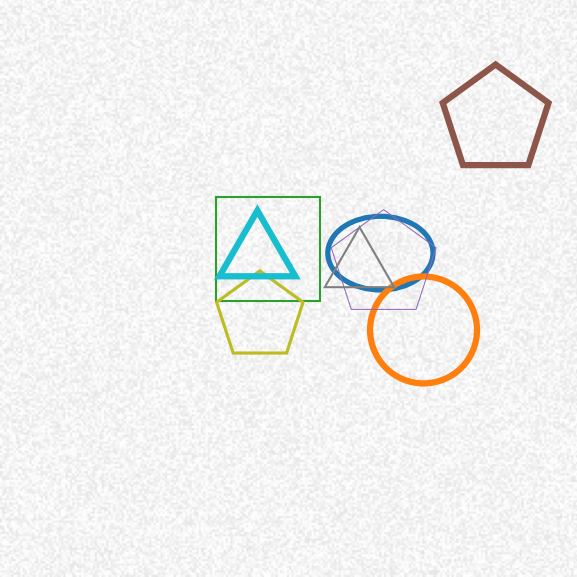[{"shape": "oval", "thickness": 2.5, "radius": 0.46, "center": [0.659, 0.561]}, {"shape": "circle", "thickness": 3, "radius": 0.46, "center": [0.733, 0.428]}, {"shape": "square", "thickness": 1, "radius": 0.45, "center": [0.464, 0.568]}, {"shape": "pentagon", "thickness": 0.5, "radius": 0.48, "center": [0.664, 0.541]}, {"shape": "pentagon", "thickness": 3, "radius": 0.48, "center": [0.858, 0.791]}, {"shape": "triangle", "thickness": 1, "radius": 0.35, "center": [0.623, 0.537]}, {"shape": "pentagon", "thickness": 1.5, "radius": 0.39, "center": [0.45, 0.451]}, {"shape": "triangle", "thickness": 3, "radius": 0.38, "center": [0.446, 0.559]}]